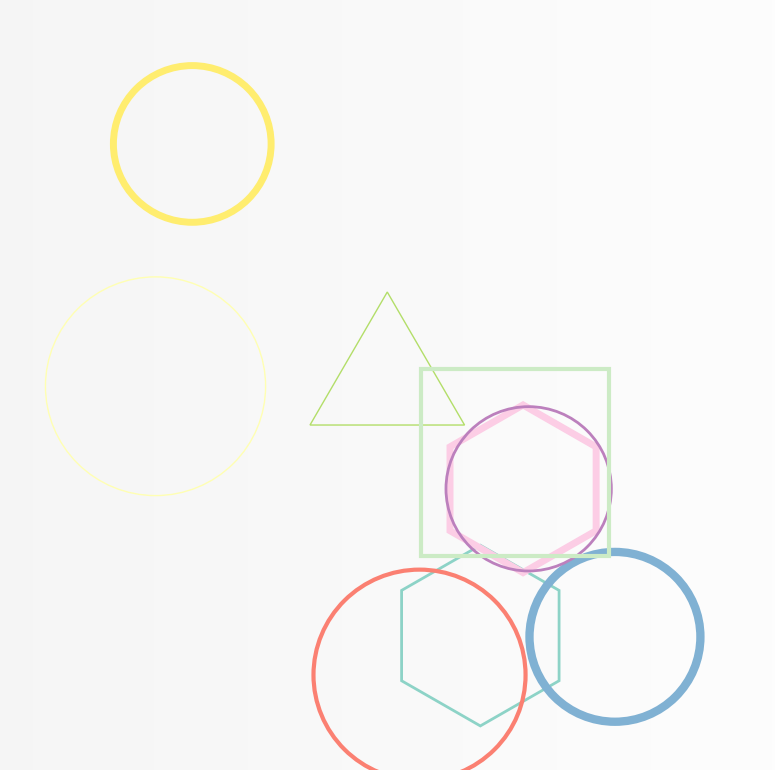[{"shape": "hexagon", "thickness": 1, "radius": 0.59, "center": [0.62, 0.175]}, {"shape": "circle", "thickness": 0.5, "radius": 0.71, "center": [0.201, 0.498]}, {"shape": "circle", "thickness": 1.5, "radius": 0.68, "center": [0.541, 0.123]}, {"shape": "circle", "thickness": 3, "radius": 0.55, "center": [0.793, 0.173]}, {"shape": "triangle", "thickness": 0.5, "radius": 0.58, "center": [0.5, 0.506]}, {"shape": "hexagon", "thickness": 2.5, "radius": 0.54, "center": [0.675, 0.365]}, {"shape": "circle", "thickness": 1, "radius": 0.53, "center": [0.682, 0.365]}, {"shape": "square", "thickness": 1.5, "radius": 0.61, "center": [0.664, 0.399]}, {"shape": "circle", "thickness": 2.5, "radius": 0.51, "center": [0.248, 0.813]}]